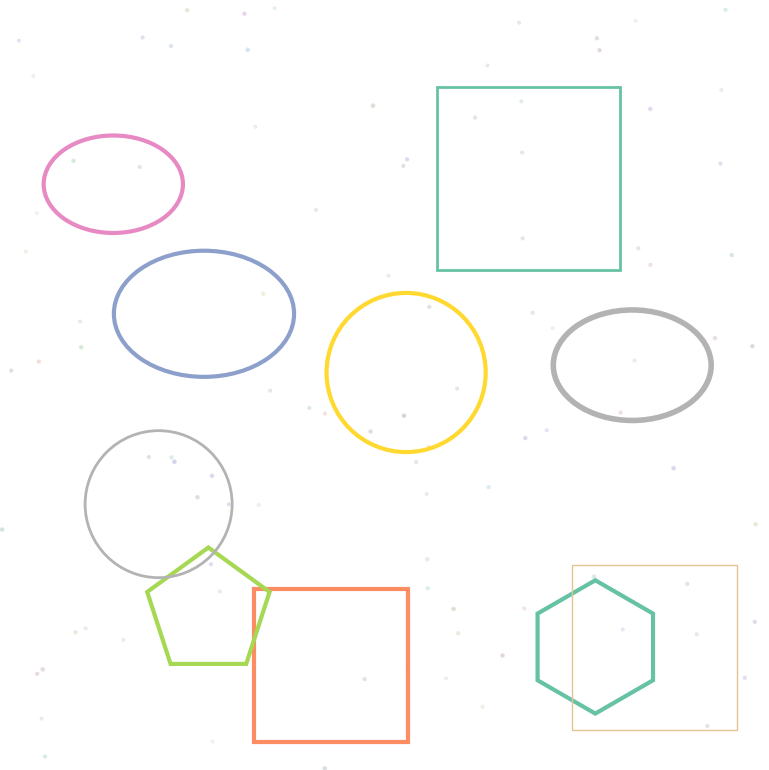[{"shape": "square", "thickness": 1, "radius": 0.59, "center": [0.687, 0.768]}, {"shape": "hexagon", "thickness": 1.5, "radius": 0.43, "center": [0.773, 0.16]}, {"shape": "square", "thickness": 1.5, "radius": 0.5, "center": [0.43, 0.135]}, {"shape": "oval", "thickness": 1.5, "radius": 0.59, "center": [0.265, 0.592]}, {"shape": "oval", "thickness": 1.5, "radius": 0.45, "center": [0.147, 0.761]}, {"shape": "pentagon", "thickness": 1.5, "radius": 0.42, "center": [0.271, 0.205]}, {"shape": "circle", "thickness": 1.5, "radius": 0.52, "center": [0.527, 0.516]}, {"shape": "square", "thickness": 0.5, "radius": 0.54, "center": [0.85, 0.16]}, {"shape": "oval", "thickness": 2, "radius": 0.51, "center": [0.821, 0.526]}, {"shape": "circle", "thickness": 1, "radius": 0.48, "center": [0.206, 0.345]}]